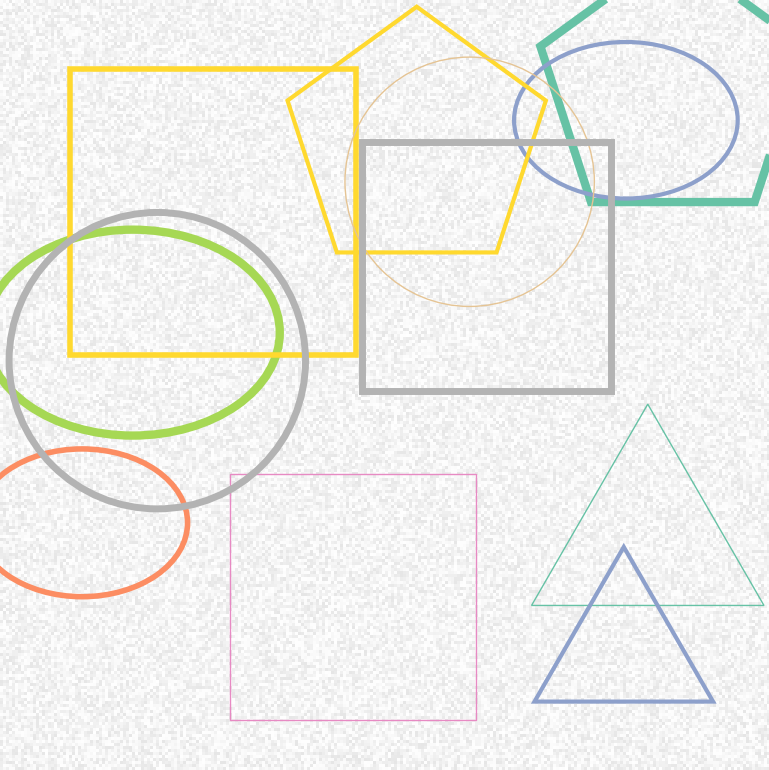[{"shape": "triangle", "thickness": 0.5, "radius": 0.87, "center": [0.841, 0.301]}, {"shape": "pentagon", "thickness": 3, "radius": 0.9, "center": [0.874, 0.884]}, {"shape": "oval", "thickness": 2, "radius": 0.69, "center": [0.107, 0.321]}, {"shape": "triangle", "thickness": 1.5, "radius": 0.67, "center": [0.81, 0.156]}, {"shape": "oval", "thickness": 1.5, "radius": 0.73, "center": [0.813, 0.844]}, {"shape": "square", "thickness": 0.5, "radius": 0.8, "center": [0.459, 0.224]}, {"shape": "oval", "thickness": 3, "radius": 0.96, "center": [0.172, 0.568]}, {"shape": "pentagon", "thickness": 1.5, "radius": 0.88, "center": [0.541, 0.815]}, {"shape": "square", "thickness": 2, "radius": 0.93, "center": [0.276, 0.725]}, {"shape": "circle", "thickness": 0.5, "radius": 0.81, "center": [0.61, 0.764]}, {"shape": "square", "thickness": 2.5, "radius": 0.81, "center": [0.632, 0.654]}, {"shape": "circle", "thickness": 2.5, "radius": 0.96, "center": [0.204, 0.532]}]